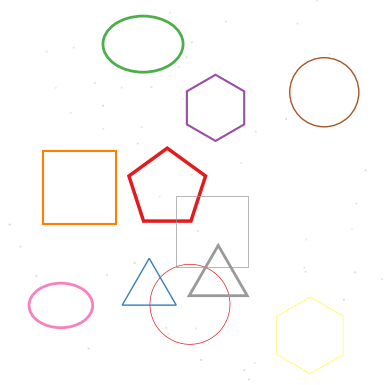[{"shape": "circle", "thickness": 0.5, "radius": 0.52, "center": [0.493, 0.21]}, {"shape": "pentagon", "thickness": 2.5, "radius": 0.52, "center": [0.434, 0.51]}, {"shape": "triangle", "thickness": 1, "radius": 0.4, "center": [0.388, 0.248]}, {"shape": "oval", "thickness": 2, "radius": 0.52, "center": [0.371, 0.885]}, {"shape": "hexagon", "thickness": 1.5, "radius": 0.43, "center": [0.56, 0.72]}, {"shape": "square", "thickness": 1.5, "radius": 0.47, "center": [0.206, 0.512]}, {"shape": "hexagon", "thickness": 0.5, "radius": 0.5, "center": [0.805, 0.129]}, {"shape": "circle", "thickness": 1, "radius": 0.45, "center": [0.842, 0.76]}, {"shape": "oval", "thickness": 2, "radius": 0.41, "center": [0.158, 0.207]}, {"shape": "triangle", "thickness": 2, "radius": 0.44, "center": [0.567, 0.276]}, {"shape": "square", "thickness": 0.5, "radius": 0.46, "center": [0.55, 0.399]}]